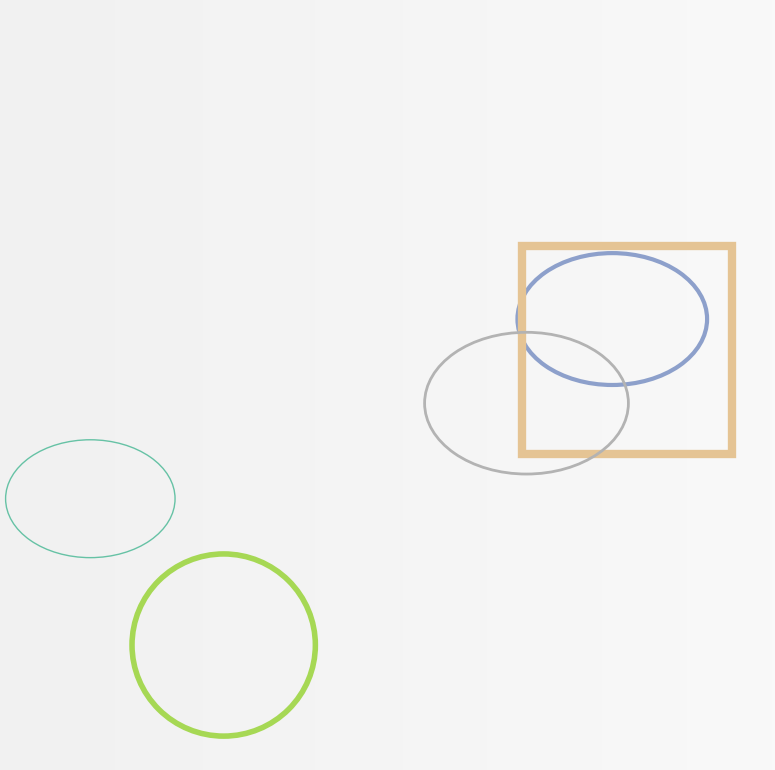[{"shape": "oval", "thickness": 0.5, "radius": 0.55, "center": [0.117, 0.352]}, {"shape": "oval", "thickness": 1.5, "radius": 0.61, "center": [0.79, 0.586]}, {"shape": "circle", "thickness": 2, "radius": 0.59, "center": [0.289, 0.162]}, {"shape": "square", "thickness": 3, "radius": 0.68, "center": [0.809, 0.545]}, {"shape": "oval", "thickness": 1, "radius": 0.66, "center": [0.679, 0.476]}]